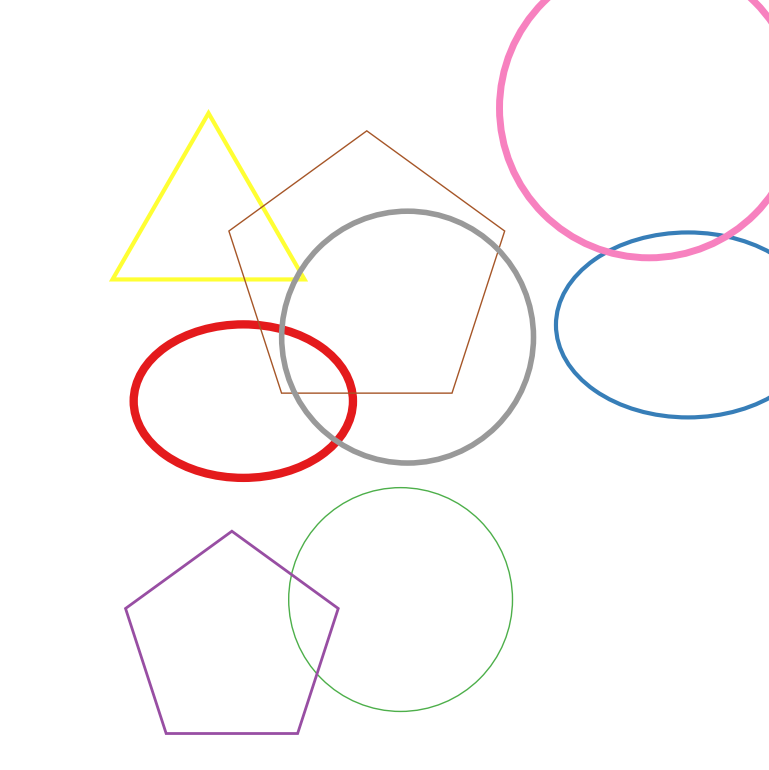[{"shape": "oval", "thickness": 3, "radius": 0.71, "center": [0.316, 0.479]}, {"shape": "oval", "thickness": 1.5, "radius": 0.86, "center": [0.894, 0.578]}, {"shape": "circle", "thickness": 0.5, "radius": 0.73, "center": [0.52, 0.221]}, {"shape": "pentagon", "thickness": 1, "radius": 0.73, "center": [0.301, 0.165]}, {"shape": "triangle", "thickness": 1.5, "radius": 0.72, "center": [0.271, 0.709]}, {"shape": "pentagon", "thickness": 0.5, "radius": 0.94, "center": [0.476, 0.642]}, {"shape": "circle", "thickness": 2.5, "radius": 0.97, "center": [0.843, 0.86]}, {"shape": "circle", "thickness": 2, "radius": 0.82, "center": [0.529, 0.562]}]